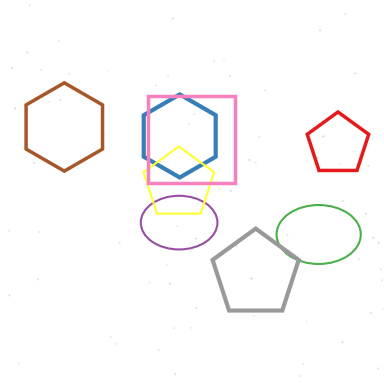[{"shape": "pentagon", "thickness": 2.5, "radius": 0.42, "center": [0.878, 0.625]}, {"shape": "hexagon", "thickness": 3, "radius": 0.54, "center": [0.467, 0.647]}, {"shape": "oval", "thickness": 1.5, "radius": 0.55, "center": [0.828, 0.391]}, {"shape": "oval", "thickness": 1.5, "radius": 0.5, "center": [0.465, 0.422]}, {"shape": "pentagon", "thickness": 1.5, "radius": 0.48, "center": [0.465, 0.523]}, {"shape": "hexagon", "thickness": 2.5, "radius": 0.57, "center": [0.167, 0.67]}, {"shape": "square", "thickness": 2.5, "radius": 0.57, "center": [0.498, 0.638]}, {"shape": "pentagon", "thickness": 3, "radius": 0.59, "center": [0.664, 0.289]}]